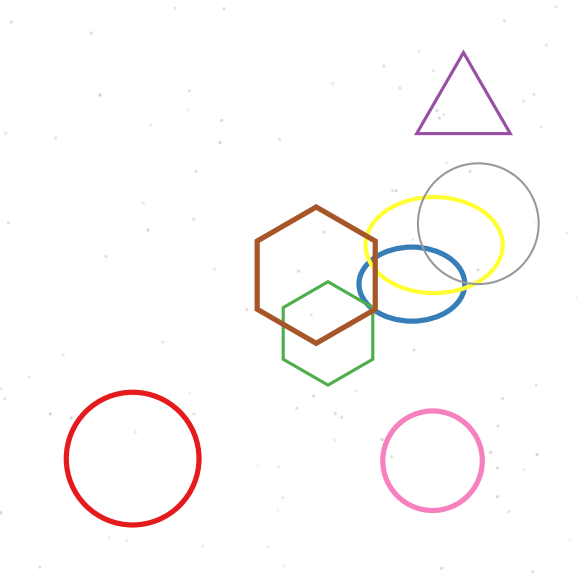[{"shape": "circle", "thickness": 2.5, "radius": 0.57, "center": [0.23, 0.205]}, {"shape": "oval", "thickness": 2.5, "radius": 0.46, "center": [0.713, 0.507]}, {"shape": "hexagon", "thickness": 1.5, "radius": 0.45, "center": [0.568, 0.422]}, {"shape": "triangle", "thickness": 1.5, "radius": 0.47, "center": [0.803, 0.815]}, {"shape": "oval", "thickness": 2, "radius": 0.59, "center": [0.752, 0.575]}, {"shape": "hexagon", "thickness": 2.5, "radius": 0.59, "center": [0.548, 0.523]}, {"shape": "circle", "thickness": 2.5, "radius": 0.43, "center": [0.749, 0.201]}, {"shape": "circle", "thickness": 1, "radius": 0.52, "center": [0.828, 0.612]}]